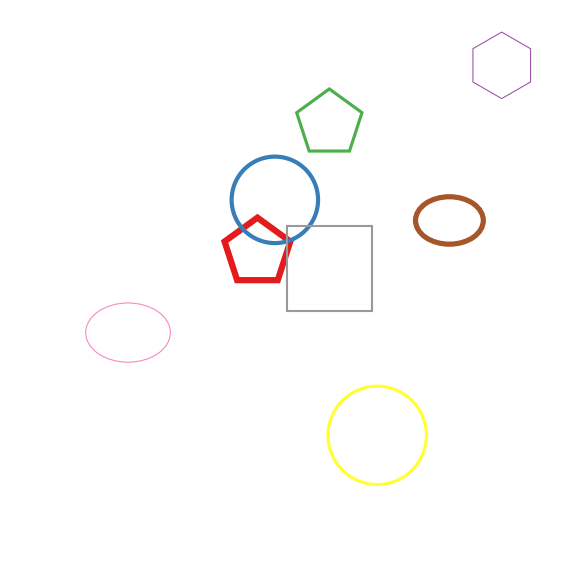[{"shape": "pentagon", "thickness": 3, "radius": 0.3, "center": [0.446, 0.562]}, {"shape": "circle", "thickness": 2, "radius": 0.37, "center": [0.476, 0.653]}, {"shape": "pentagon", "thickness": 1.5, "radius": 0.3, "center": [0.57, 0.786]}, {"shape": "hexagon", "thickness": 0.5, "radius": 0.29, "center": [0.869, 0.886]}, {"shape": "circle", "thickness": 1.5, "radius": 0.43, "center": [0.653, 0.245]}, {"shape": "oval", "thickness": 2.5, "radius": 0.29, "center": [0.778, 0.617]}, {"shape": "oval", "thickness": 0.5, "radius": 0.37, "center": [0.222, 0.423]}, {"shape": "square", "thickness": 1, "radius": 0.37, "center": [0.571, 0.535]}]